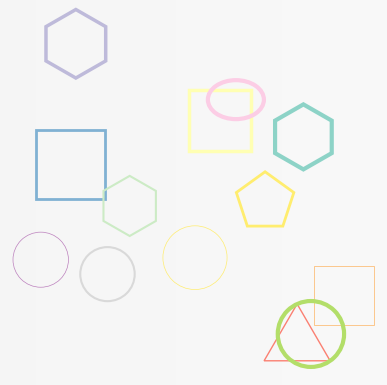[{"shape": "hexagon", "thickness": 3, "radius": 0.42, "center": [0.783, 0.644]}, {"shape": "square", "thickness": 2.5, "radius": 0.4, "center": [0.568, 0.687]}, {"shape": "hexagon", "thickness": 2.5, "radius": 0.44, "center": [0.196, 0.886]}, {"shape": "triangle", "thickness": 1, "radius": 0.49, "center": [0.767, 0.112]}, {"shape": "square", "thickness": 2, "radius": 0.45, "center": [0.182, 0.573]}, {"shape": "square", "thickness": 0.5, "radius": 0.38, "center": [0.887, 0.233]}, {"shape": "circle", "thickness": 3, "radius": 0.43, "center": [0.802, 0.133]}, {"shape": "oval", "thickness": 3, "radius": 0.36, "center": [0.609, 0.741]}, {"shape": "circle", "thickness": 1.5, "radius": 0.35, "center": [0.277, 0.288]}, {"shape": "circle", "thickness": 0.5, "radius": 0.36, "center": [0.105, 0.325]}, {"shape": "hexagon", "thickness": 1.5, "radius": 0.39, "center": [0.335, 0.465]}, {"shape": "pentagon", "thickness": 2, "radius": 0.39, "center": [0.684, 0.476]}, {"shape": "circle", "thickness": 0.5, "radius": 0.41, "center": [0.503, 0.331]}]